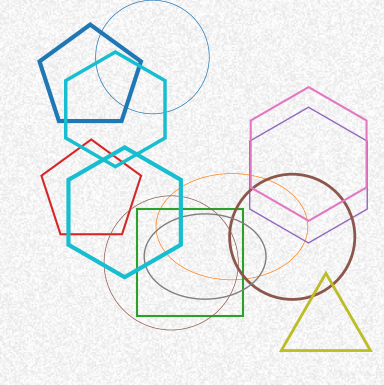[{"shape": "circle", "thickness": 0.5, "radius": 0.74, "center": [0.396, 0.852]}, {"shape": "pentagon", "thickness": 3, "radius": 0.69, "center": [0.234, 0.798]}, {"shape": "oval", "thickness": 0.5, "radius": 0.99, "center": [0.602, 0.411]}, {"shape": "square", "thickness": 1.5, "radius": 0.69, "center": [0.493, 0.319]}, {"shape": "pentagon", "thickness": 1.5, "radius": 0.68, "center": [0.237, 0.502]}, {"shape": "hexagon", "thickness": 1, "radius": 0.88, "center": [0.801, 0.545]}, {"shape": "circle", "thickness": 2, "radius": 0.81, "center": [0.759, 0.385]}, {"shape": "circle", "thickness": 0.5, "radius": 0.87, "center": [0.445, 0.317]}, {"shape": "hexagon", "thickness": 1.5, "radius": 0.87, "center": [0.802, 0.6]}, {"shape": "oval", "thickness": 1, "radius": 0.79, "center": [0.533, 0.334]}, {"shape": "triangle", "thickness": 2, "radius": 0.67, "center": [0.846, 0.156]}, {"shape": "hexagon", "thickness": 2.5, "radius": 0.74, "center": [0.3, 0.716]}, {"shape": "hexagon", "thickness": 3, "radius": 0.84, "center": [0.324, 0.449]}]